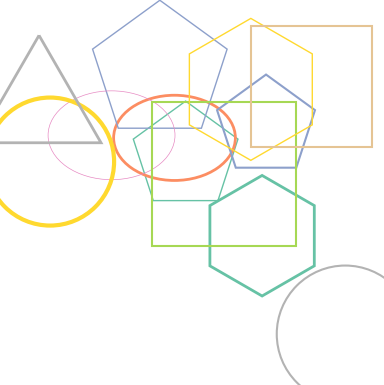[{"shape": "hexagon", "thickness": 2, "radius": 0.78, "center": [0.681, 0.388]}, {"shape": "pentagon", "thickness": 1, "radius": 0.71, "center": [0.482, 0.595]}, {"shape": "oval", "thickness": 2, "radius": 0.79, "center": [0.453, 0.642]}, {"shape": "pentagon", "thickness": 1.5, "radius": 0.67, "center": [0.691, 0.673]}, {"shape": "pentagon", "thickness": 1, "radius": 0.92, "center": [0.415, 0.816]}, {"shape": "oval", "thickness": 0.5, "radius": 0.82, "center": [0.29, 0.649]}, {"shape": "square", "thickness": 1.5, "radius": 0.94, "center": [0.582, 0.548]}, {"shape": "hexagon", "thickness": 1, "radius": 0.92, "center": [0.652, 0.768]}, {"shape": "circle", "thickness": 3, "radius": 0.83, "center": [0.13, 0.58]}, {"shape": "square", "thickness": 1.5, "radius": 0.78, "center": [0.809, 0.776]}, {"shape": "triangle", "thickness": 2, "radius": 0.93, "center": [0.101, 0.722]}, {"shape": "circle", "thickness": 1.5, "radius": 0.89, "center": [0.897, 0.132]}]